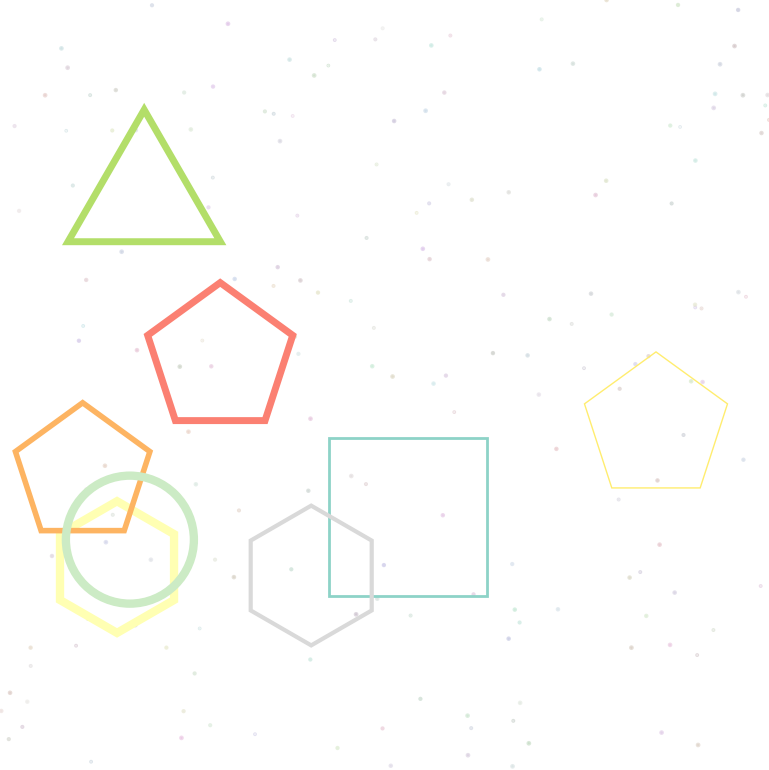[{"shape": "square", "thickness": 1, "radius": 0.51, "center": [0.53, 0.328]}, {"shape": "hexagon", "thickness": 3, "radius": 0.43, "center": [0.152, 0.264]}, {"shape": "pentagon", "thickness": 2.5, "radius": 0.5, "center": [0.286, 0.534]}, {"shape": "pentagon", "thickness": 2, "radius": 0.46, "center": [0.107, 0.385]}, {"shape": "triangle", "thickness": 2.5, "radius": 0.57, "center": [0.187, 0.743]}, {"shape": "hexagon", "thickness": 1.5, "radius": 0.45, "center": [0.404, 0.253]}, {"shape": "circle", "thickness": 3, "radius": 0.42, "center": [0.169, 0.299]}, {"shape": "pentagon", "thickness": 0.5, "radius": 0.49, "center": [0.852, 0.445]}]